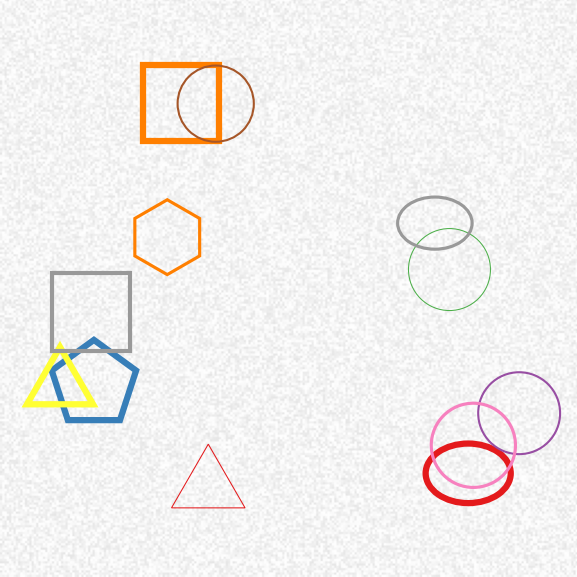[{"shape": "oval", "thickness": 3, "radius": 0.37, "center": [0.811, 0.18]}, {"shape": "triangle", "thickness": 0.5, "radius": 0.37, "center": [0.361, 0.156]}, {"shape": "pentagon", "thickness": 3, "radius": 0.38, "center": [0.163, 0.334]}, {"shape": "circle", "thickness": 0.5, "radius": 0.35, "center": [0.778, 0.532]}, {"shape": "circle", "thickness": 1, "radius": 0.35, "center": [0.899, 0.284]}, {"shape": "hexagon", "thickness": 1.5, "radius": 0.32, "center": [0.29, 0.588]}, {"shape": "square", "thickness": 3, "radius": 0.33, "center": [0.314, 0.821]}, {"shape": "triangle", "thickness": 3, "radius": 0.33, "center": [0.104, 0.332]}, {"shape": "circle", "thickness": 1, "radius": 0.33, "center": [0.374, 0.82]}, {"shape": "circle", "thickness": 1.5, "radius": 0.36, "center": [0.82, 0.228]}, {"shape": "oval", "thickness": 1.5, "radius": 0.32, "center": [0.753, 0.613]}, {"shape": "square", "thickness": 2, "radius": 0.34, "center": [0.157, 0.46]}]